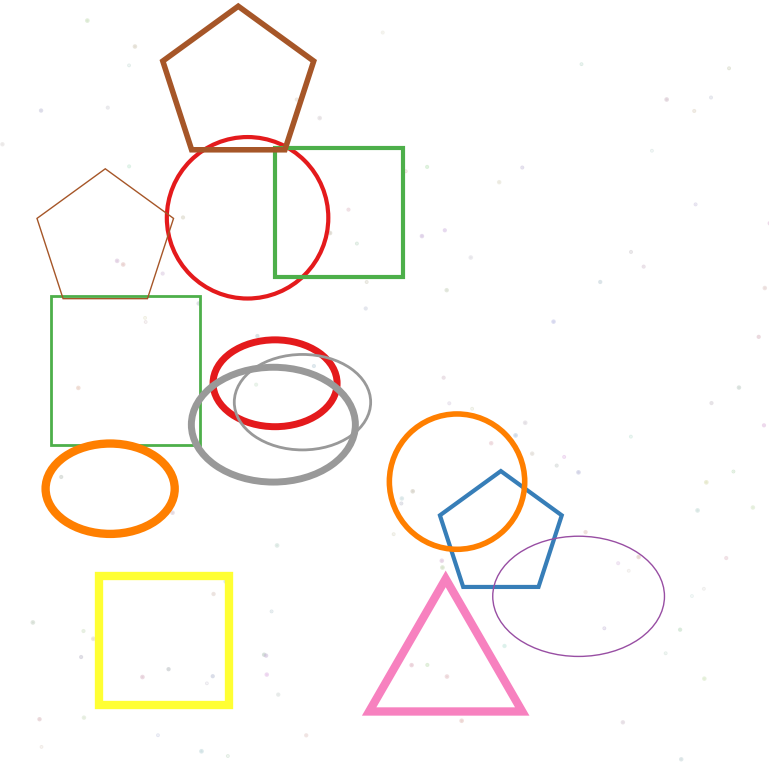[{"shape": "oval", "thickness": 2.5, "radius": 0.4, "center": [0.357, 0.502]}, {"shape": "circle", "thickness": 1.5, "radius": 0.52, "center": [0.322, 0.717]}, {"shape": "pentagon", "thickness": 1.5, "radius": 0.42, "center": [0.65, 0.305]}, {"shape": "square", "thickness": 1.5, "radius": 0.42, "center": [0.44, 0.724]}, {"shape": "square", "thickness": 1, "radius": 0.49, "center": [0.163, 0.519]}, {"shape": "oval", "thickness": 0.5, "radius": 0.56, "center": [0.751, 0.226]}, {"shape": "circle", "thickness": 2, "radius": 0.44, "center": [0.594, 0.374]}, {"shape": "oval", "thickness": 3, "radius": 0.42, "center": [0.143, 0.365]}, {"shape": "square", "thickness": 3, "radius": 0.42, "center": [0.213, 0.168]}, {"shape": "pentagon", "thickness": 2, "radius": 0.52, "center": [0.309, 0.889]}, {"shape": "pentagon", "thickness": 0.5, "radius": 0.47, "center": [0.137, 0.688]}, {"shape": "triangle", "thickness": 3, "radius": 0.57, "center": [0.579, 0.133]}, {"shape": "oval", "thickness": 1, "radius": 0.44, "center": [0.393, 0.478]}, {"shape": "oval", "thickness": 2.5, "radius": 0.53, "center": [0.355, 0.448]}]